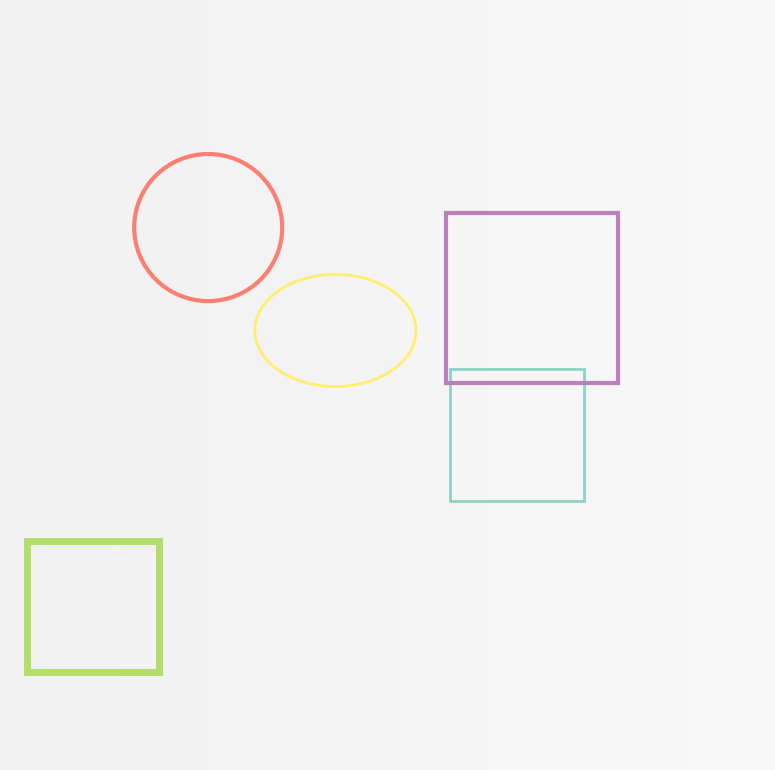[{"shape": "square", "thickness": 1, "radius": 0.43, "center": [0.667, 0.435]}, {"shape": "circle", "thickness": 1.5, "radius": 0.48, "center": [0.269, 0.704]}, {"shape": "square", "thickness": 2.5, "radius": 0.43, "center": [0.12, 0.212]}, {"shape": "square", "thickness": 1.5, "radius": 0.55, "center": [0.686, 0.613]}, {"shape": "oval", "thickness": 1, "radius": 0.52, "center": [0.433, 0.571]}]